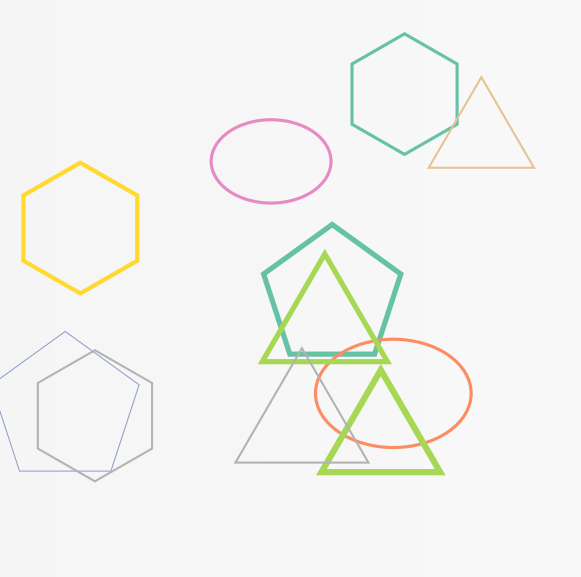[{"shape": "hexagon", "thickness": 1.5, "radius": 0.52, "center": [0.696, 0.836]}, {"shape": "pentagon", "thickness": 2.5, "radius": 0.62, "center": [0.572, 0.486]}, {"shape": "oval", "thickness": 1.5, "radius": 0.67, "center": [0.677, 0.318]}, {"shape": "pentagon", "thickness": 0.5, "radius": 0.67, "center": [0.112, 0.292]}, {"shape": "oval", "thickness": 1.5, "radius": 0.52, "center": [0.466, 0.72]}, {"shape": "triangle", "thickness": 3, "radius": 0.59, "center": [0.655, 0.24]}, {"shape": "triangle", "thickness": 2.5, "radius": 0.62, "center": [0.559, 0.435]}, {"shape": "hexagon", "thickness": 2, "radius": 0.57, "center": [0.138, 0.604]}, {"shape": "triangle", "thickness": 1, "radius": 0.52, "center": [0.828, 0.761]}, {"shape": "hexagon", "thickness": 1, "radius": 0.57, "center": [0.163, 0.279]}, {"shape": "triangle", "thickness": 1, "radius": 0.66, "center": [0.519, 0.264]}]